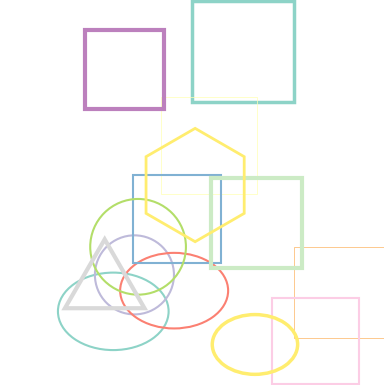[{"shape": "oval", "thickness": 1.5, "radius": 0.72, "center": [0.294, 0.191]}, {"shape": "square", "thickness": 2.5, "radius": 0.66, "center": [0.63, 0.866]}, {"shape": "square", "thickness": 0.5, "radius": 0.62, "center": [0.544, 0.622]}, {"shape": "circle", "thickness": 1.5, "radius": 0.51, "center": [0.349, 0.286]}, {"shape": "oval", "thickness": 1.5, "radius": 0.7, "center": [0.452, 0.245]}, {"shape": "square", "thickness": 1.5, "radius": 0.57, "center": [0.461, 0.431]}, {"shape": "square", "thickness": 0.5, "radius": 0.59, "center": [0.882, 0.239]}, {"shape": "circle", "thickness": 1.5, "radius": 0.62, "center": [0.359, 0.359]}, {"shape": "square", "thickness": 1.5, "radius": 0.56, "center": [0.82, 0.113]}, {"shape": "triangle", "thickness": 3, "radius": 0.6, "center": [0.272, 0.259]}, {"shape": "square", "thickness": 3, "radius": 0.52, "center": [0.324, 0.819]}, {"shape": "square", "thickness": 3, "radius": 0.59, "center": [0.666, 0.421]}, {"shape": "hexagon", "thickness": 2, "radius": 0.74, "center": [0.507, 0.519]}, {"shape": "oval", "thickness": 2.5, "radius": 0.55, "center": [0.662, 0.105]}]